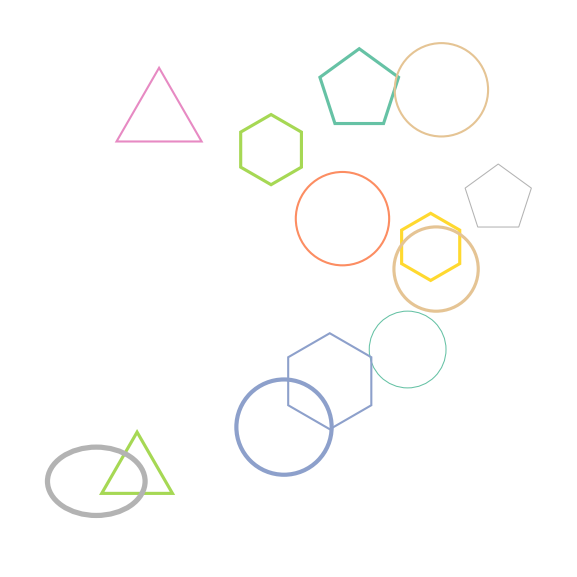[{"shape": "pentagon", "thickness": 1.5, "radius": 0.36, "center": [0.622, 0.843]}, {"shape": "circle", "thickness": 0.5, "radius": 0.33, "center": [0.706, 0.394]}, {"shape": "circle", "thickness": 1, "radius": 0.4, "center": [0.593, 0.621]}, {"shape": "hexagon", "thickness": 1, "radius": 0.42, "center": [0.571, 0.339]}, {"shape": "circle", "thickness": 2, "radius": 0.41, "center": [0.492, 0.26]}, {"shape": "triangle", "thickness": 1, "radius": 0.43, "center": [0.275, 0.797]}, {"shape": "triangle", "thickness": 1.5, "radius": 0.35, "center": [0.237, 0.18]}, {"shape": "hexagon", "thickness": 1.5, "radius": 0.3, "center": [0.469, 0.74]}, {"shape": "hexagon", "thickness": 1.5, "radius": 0.29, "center": [0.746, 0.572]}, {"shape": "circle", "thickness": 1, "radius": 0.4, "center": [0.764, 0.844]}, {"shape": "circle", "thickness": 1.5, "radius": 0.36, "center": [0.755, 0.533]}, {"shape": "oval", "thickness": 2.5, "radius": 0.42, "center": [0.167, 0.166]}, {"shape": "pentagon", "thickness": 0.5, "radius": 0.3, "center": [0.863, 0.655]}]